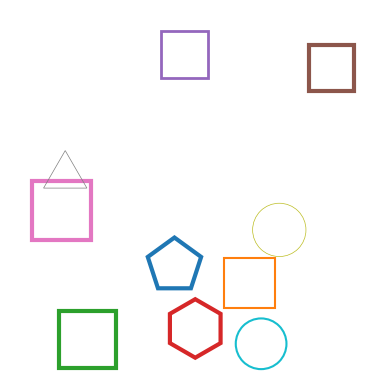[{"shape": "pentagon", "thickness": 3, "radius": 0.36, "center": [0.453, 0.31]}, {"shape": "square", "thickness": 1.5, "radius": 0.33, "center": [0.648, 0.265]}, {"shape": "square", "thickness": 3, "radius": 0.37, "center": [0.228, 0.119]}, {"shape": "hexagon", "thickness": 3, "radius": 0.38, "center": [0.507, 0.147]}, {"shape": "square", "thickness": 2, "radius": 0.3, "center": [0.479, 0.858]}, {"shape": "square", "thickness": 3, "radius": 0.29, "center": [0.862, 0.824]}, {"shape": "square", "thickness": 3, "radius": 0.38, "center": [0.16, 0.454]}, {"shape": "triangle", "thickness": 0.5, "radius": 0.32, "center": [0.169, 0.544]}, {"shape": "circle", "thickness": 0.5, "radius": 0.35, "center": [0.725, 0.403]}, {"shape": "circle", "thickness": 1.5, "radius": 0.33, "center": [0.678, 0.107]}]